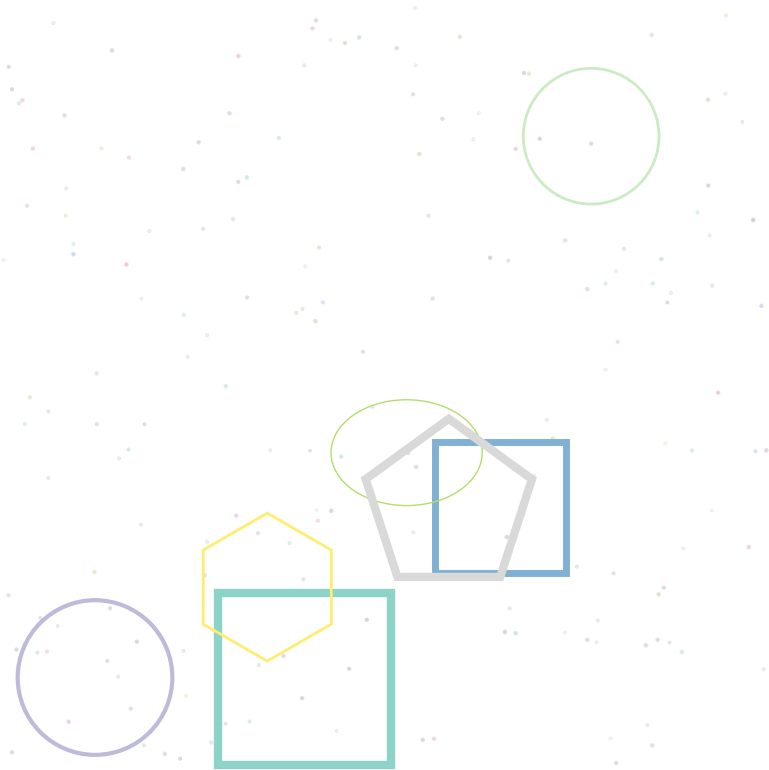[{"shape": "square", "thickness": 3, "radius": 0.56, "center": [0.395, 0.118]}, {"shape": "circle", "thickness": 1.5, "radius": 0.5, "center": [0.123, 0.12]}, {"shape": "square", "thickness": 2.5, "radius": 0.42, "center": [0.65, 0.341]}, {"shape": "oval", "thickness": 0.5, "radius": 0.49, "center": [0.528, 0.412]}, {"shape": "pentagon", "thickness": 3, "radius": 0.57, "center": [0.583, 0.343]}, {"shape": "circle", "thickness": 1, "radius": 0.44, "center": [0.768, 0.823]}, {"shape": "hexagon", "thickness": 1, "radius": 0.48, "center": [0.347, 0.238]}]